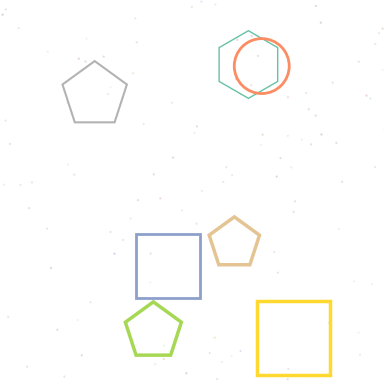[{"shape": "hexagon", "thickness": 1, "radius": 0.44, "center": [0.645, 0.832]}, {"shape": "circle", "thickness": 2, "radius": 0.36, "center": [0.68, 0.828]}, {"shape": "square", "thickness": 2, "radius": 0.42, "center": [0.437, 0.309]}, {"shape": "pentagon", "thickness": 2.5, "radius": 0.38, "center": [0.398, 0.139]}, {"shape": "square", "thickness": 2.5, "radius": 0.48, "center": [0.763, 0.122]}, {"shape": "pentagon", "thickness": 2.5, "radius": 0.34, "center": [0.609, 0.368]}, {"shape": "pentagon", "thickness": 1.5, "radius": 0.44, "center": [0.246, 0.753]}]